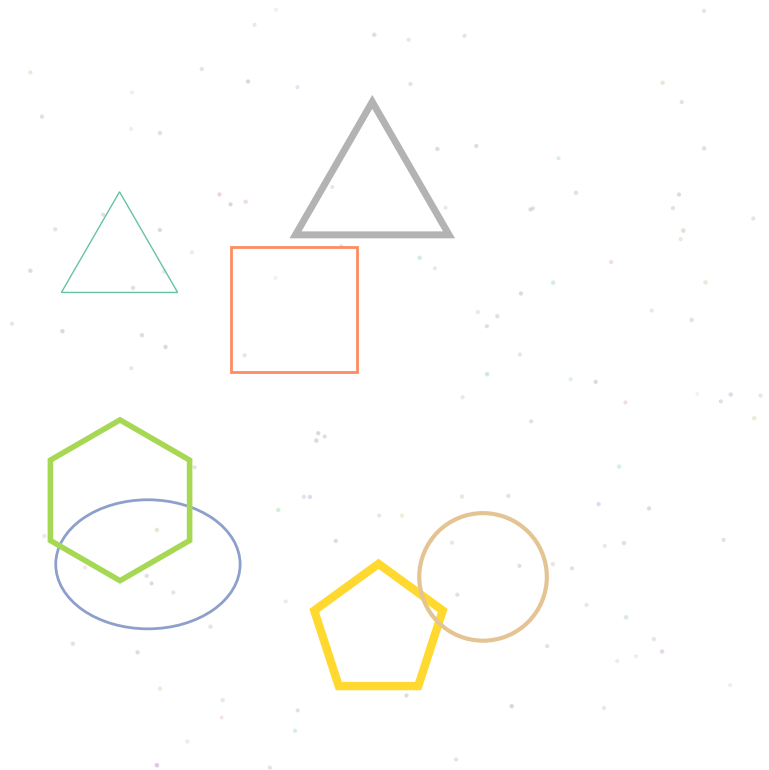[{"shape": "triangle", "thickness": 0.5, "radius": 0.44, "center": [0.155, 0.664]}, {"shape": "square", "thickness": 1, "radius": 0.41, "center": [0.382, 0.598]}, {"shape": "oval", "thickness": 1, "radius": 0.6, "center": [0.192, 0.267]}, {"shape": "hexagon", "thickness": 2, "radius": 0.52, "center": [0.156, 0.35]}, {"shape": "pentagon", "thickness": 3, "radius": 0.44, "center": [0.492, 0.18]}, {"shape": "circle", "thickness": 1.5, "radius": 0.41, "center": [0.627, 0.251]}, {"shape": "triangle", "thickness": 2.5, "radius": 0.58, "center": [0.483, 0.753]}]